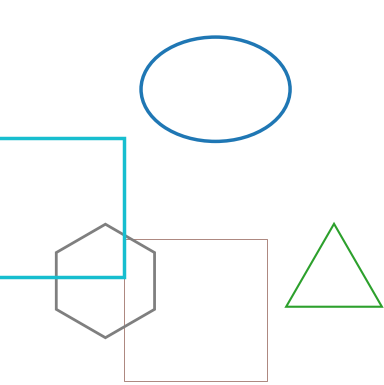[{"shape": "oval", "thickness": 2.5, "radius": 0.97, "center": [0.56, 0.768]}, {"shape": "triangle", "thickness": 1.5, "radius": 0.72, "center": [0.868, 0.275]}, {"shape": "square", "thickness": 0.5, "radius": 0.92, "center": [0.508, 0.195]}, {"shape": "hexagon", "thickness": 2, "radius": 0.74, "center": [0.274, 0.27]}, {"shape": "square", "thickness": 2.5, "radius": 0.9, "center": [0.143, 0.462]}]